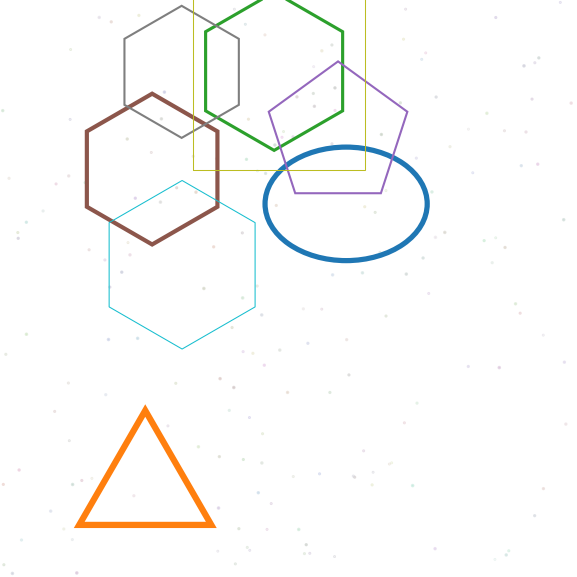[{"shape": "oval", "thickness": 2.5, "radius": 0.7, "center": [0.599, 0.646]}, {"shape": "triangle", "thickness": 3, "radius": 0.66, "center": [0.252, 0.156]}, {"shape": "hexagon", "thickness": 1.5, "radius": 0.68, "center": [0.475, 0.876]}, {"shape": "pentagon", "thickness": 1, "radius": 0.63, "center": [0.585, 0.767]}, {"shape": "hexagon", "thickness": 2, "radius": 0.65, "center": [0.263, 0.706]}, {"shape": "hexagon", "thickness": 1, "radius": 0.57, "center": [0.315, 0.875]}, {"shape": "square", "thickness": 0.5, "radius": 0.75, "center": [0.483, 0.854]}, {"shape": "hexagon", "thickness": 0.5, "radius": 0.73, "center": [0.315, 0.541]}]